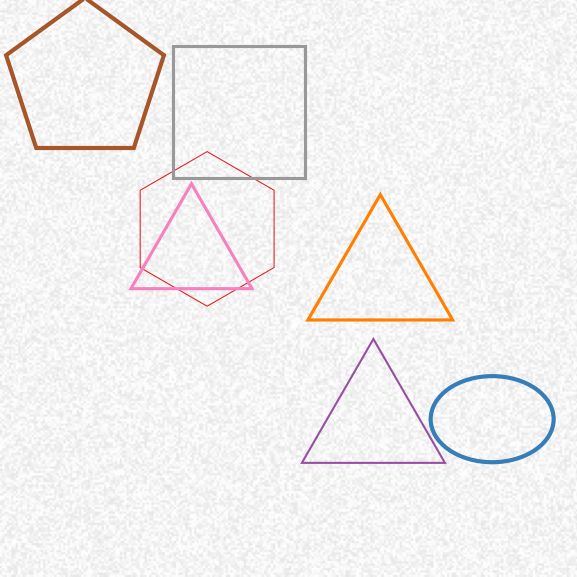[{"shape": "hexagon", "thickness": 0.5, "radius": 0.67, "center": [0.359, 0.603]}, {"shape": "oval", "thickness": 2, "radius": 0.53, "center": [0.852, 0.273]}, {"shape": "triangle", "thickness": 1, "radius": 0.71, "center": [0.647, 0.269]}, {"shape": "triangle", "thickness": 1.5, "radius": 0.72, "center": [0.659, 0.517]}, {"shape": "pentagon", "thickness": 2, "radius": 0.72, "center": [0.147, 0.859]}, {"shape": "triangle", "thickness": 1.5, "radius": 0.61, "center": [0.332, 0.56]}, {"shape": "square", "thickness": 1.5, "radius": 0.57, "center": [0.413, 0.805]}]